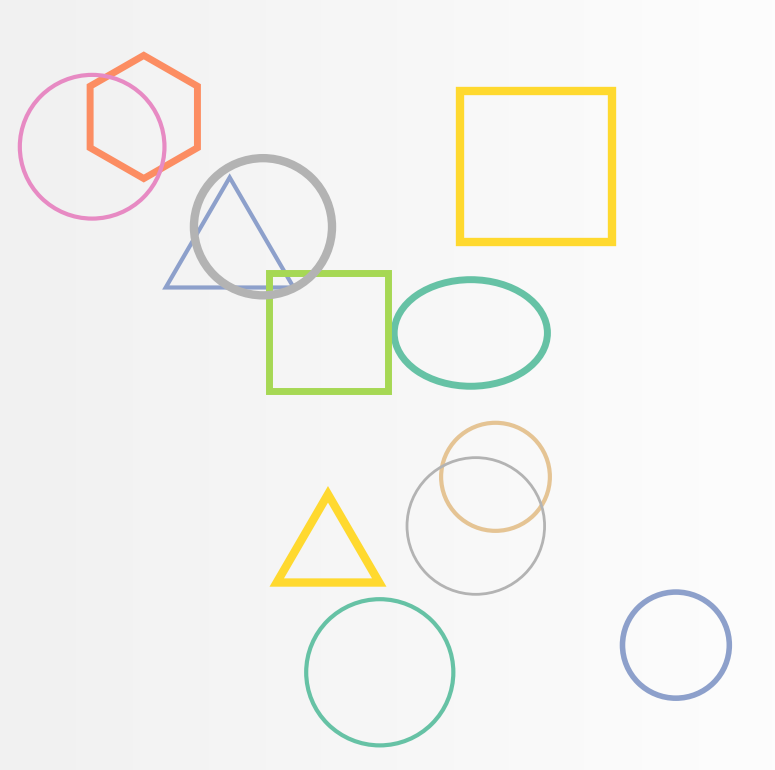[{"shape": "circle", "thickness": 1.5, "radius": 0.47, "center": [0.49, 0.127]}, {"shape": "oval", "thickness": 2.5, "radius": 0.49, "center": [0.607, 0.568]}, {"shape": "hexagon", "thickness": 2.5, "radius": 0.4, "center": [0.186, 0.848]}, {"shape": "circle", "thickness": 2, "radius": 0.34, "center": [0.872, 0.162]}, {"shape": "triangle", "thickness": 1.5, "radius": 0.48, "center": [0.296, 0.674]}, {"shape": "circle", "thickness": 1.5, "radius": 0.47, "center": [0.119, 0.809]}, {"shape": "square", "thickness": 2.5, "radius": 0.38, "center": [0.424, 0.569]}, {"shape": "square", "thickness": 3, "radius": 0.49, "center": [0.691, 0.784]}, {"shape": "triangle", "thickness": 3, "radius": 0.38, "center": [0.423, 0.282]}, {"shape": "circle", "thickness": 1.5, "radius": 0.35, "center": [0.639, 0.381]}, {"shape": "circle", "thickness": 3, "radius": 0.45, "center": [0.339, 0.706]}, {"shape": "circle", "thickness": 1, "radius": 0.44, "center": [0.614, 0.317]}]